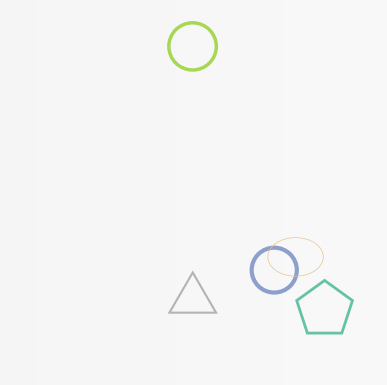[{"shape": "pentagon", "thickness": 2, "radius": 0.38, "center": [0.838, 0.196]}, {"shape": "circle", "thickness": 3, "radius": 0.29, "center": [0.708, 0.298]}, {"shape": "circle", "thickness": 2.5, "radius": 0.31, "center": [0.497, 0.88]}, {"shape": "oval", "thickness": 0.5, "radius": 0.36, "center": [0.763, 0.333]}, {"shape": "triangle", "thickness": 1.5, "radius": 0.35, "center": [0.497, 0.223]}]